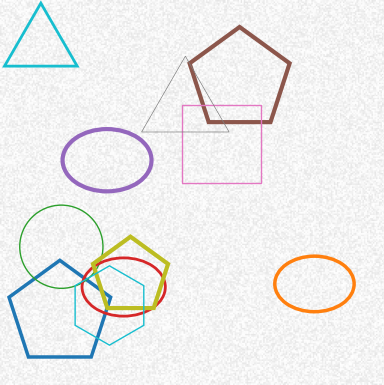[{"shape": "pentagon", "thickness": 2.5, "radius": 0.69, "center": [0.155, 0.185]}, {"shape": "oval", "thickness": 2.5, "radius": 0.52, "center": [0.817, 0.262]}, {"shape": "circle", "thickness": 1, "radius": 0.54, "center": [0.159, 0.359]}, {"shape": "oval", "thickness": 2, "radius": 0.54, "center": [0.321, 0.255]}, {"shape": "oval", "thickness": 3, "radius": 0.58, "center": [0.278, 0.584]}, {"shape": "pentagon", "thickness": 3, "radius": 0.68, "center": [0.622, 0.793]}, {"shape": "square", "thickness": 1, "radius": 0.51, "center": [0.575, 0.626]}, {"shape": "triangle", "thickness": 0.5, "radius": 0.66, "center": [0.481, 0.723]}, {"shape": "pentagon", "thickness": 3, "radius": 0.51, "center": [0.339, 0.283]}, {"shape": "triangle", "thickness": 2, "radius": 0.55, "center": [0.106, 0.883]}, {"shape": "hexagon", "thickness": 1, "radius": 0.51, "center": [0.284, 0.207]}]